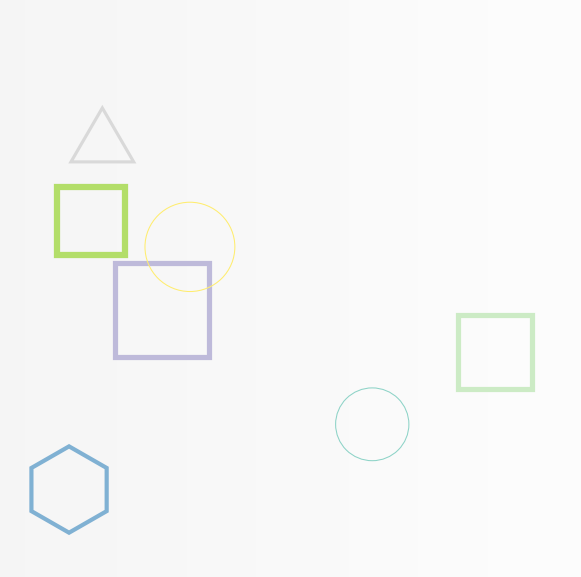[{"shape": "circle", "thickness": 0.5, "radius": 0.32, "center": [0.64, 0.264]}, {"shape": "square", "thickness": 2.5, "radius": 0.4, "center": [0.278, 0.463]}, {"shape": "hexagon", "thickness": 2, "radius": 0.37, "center": [0.119, 0.151]}, {"shape": "square", "thickness": 3, "radius": 0.29, "center": [0.157, 0.617]}, {"shape": "triangle", "thickness": 1.5, "radius": 0.31, "center": [0.176, 0.75]}, {"shape": "square", "thickness": 2.5, "radius": 0.32, "center": [0.852, 0.39]}, {"shape": "circle", "thickness": 0.5, "radius": 0.39, "center": [0.327, 0.572]}]